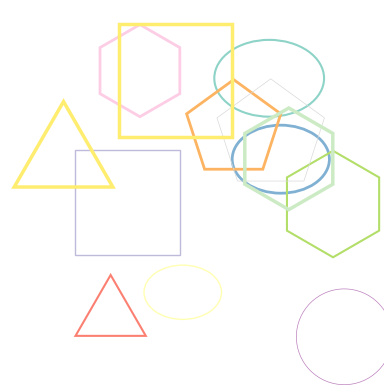[{"shape": "oval", "thickness": 1.5, "radius": 0.71, "center": [0.699, 0.797]}, {"shape": "oval", "thickness": 1, "radius": 0.5, "center": [0.475, 0.241]}, {"shape": "square", "thickness": 1, "radius": 0.68, "center": [0.331, 0.474]}, {"shape": "triangle", "thickness": 1.5, "radius": 0.53, "center": [0.287, 0.18]}, {"shape": "oval", "thickness": 2, "radius": 0.63, "center": [0.729, 0.587]}, {"shape": "pentagon", "thickness": 2, "radius": 0.64, "center": [0.607, 0.665]}, {"shape": "hexagon", "thickness": 1.5, "radius": 0.69, "center": [0.865, 0.47]}, {"shape": "hexagon", "thickness": 2, "radius": 0.6, "center": [0.363, 0.817]}, {"shape": "pentagon", "thickness": 0.5, "radius": 0.73, "center": [0.703, 0.648]}, {"shape": "circle", "thickness": 0.5, "radius": 0.62, "center": [0.894, 0.125]}, {"shape": "hexagon", "thickness": 2.5, "radius": 0.66, "center": [0.75, 0.588]}, {"shape": "square", "thickness": 2.5, "radius": 0.73, "center": [0.456, 0.791]}, {"shape": "triangle", "thickness": 2.5, "radius": 0.74, "center": [0.165, 0.588]}]